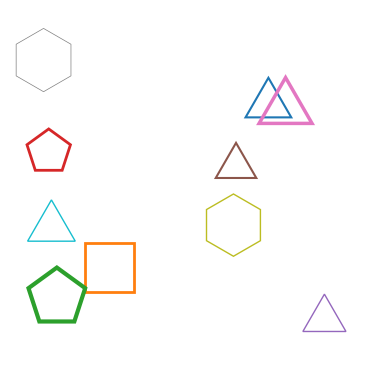[{"shape": "triangle", "thickness": 1.5, "radius": 0.34, "center": [0.697, 0.729]}, {"shape": "square", "thickness": 2, "radius": 0.32, "center": [0.284, 0.305]}, {"shape": "pentagon", "thickness": 3, "radius": 0.39, "center": [0.148, 0.228]}, {"shape": "pentagon", "thickness": 2, "radius": 0.3, "center": [0.127, 0.606]}, {"shape": "triangle", "thickness": 1, "radius": 0.32, "center": [0.843, 0.171]}, {"shape": "triangle", "thickness": 1.5, "radius": 0.3, "center": [0.613, 0.568]}, {"shape": "triangle", "thickness": 2.5, "radius": 0.4, "center": [0.742, 0.719]}, {"shape": "hexagon", "thickness": 0.5, "radius": 0.41, "center": [0.113, 0.844]}, {"shape": "hexagon", "thickness": 1, "radius": 0.4, "center": [0.606, 0.415]}, {"shape": "triangle", "thickness": 1, "radius": 0.36, "center": [0.134, 0.409]}]